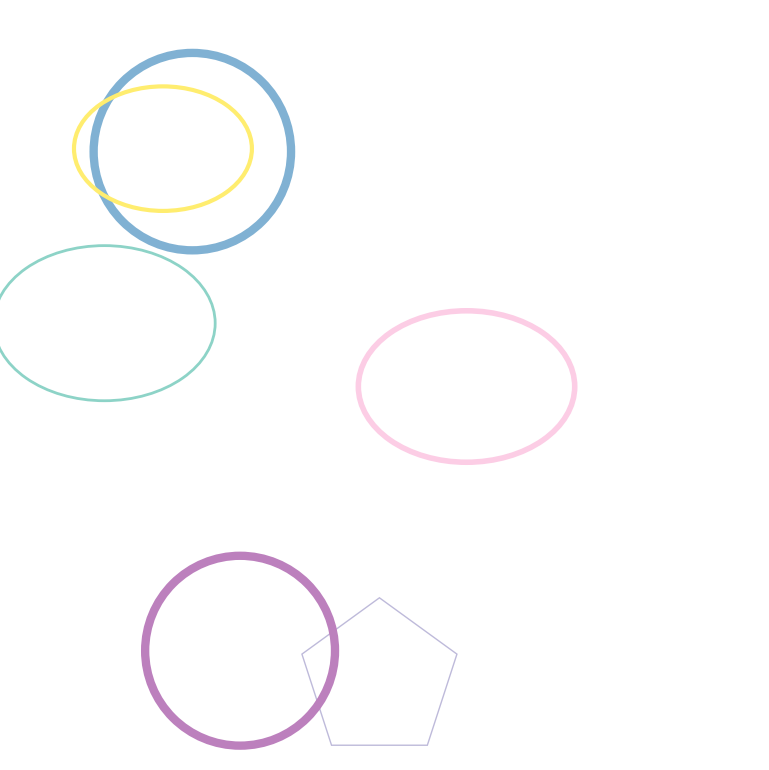[{"shape": "oval", "thickness": 1, "radius": 0.72, "center": [0.136, 0.58]}, {"shape": "pentagon", "thickness": 0.5, "radius": 0.53, "center": [0.493, 0.118]}, {"shape": "circle", "thickness": 3, "radius": 0.64, "center": [0.25, 0.803]}, {"shape": "oval", "thickness": 2, "radius": 0.7, "center": [0.606, 0.498]}, {"shape": "circle", "thickness": 3, "radius": 0.62, "center": [0.312, 0.155]}, {"shape": "oval", "thickness": 1.5, "radius": 0.58, "center": [0.212, 0.807]}]